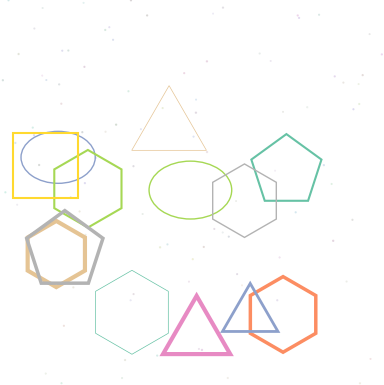[{"shape": "pentagon", "thickness": 1.5, "radius": 0.48, "center": [0.744, 0.556]}, {"shape": "hexagon", "thickness": 0.5, "radius": 0.55, "center": [0.343, 0.189]}, {"shape": "hexagon", "thickness": 2.5, "radius": 0.49, "center": [0.735, 0.183]}, {"shape": "oval", "thickness": 1, "radius": 0.48, "center": [0.151, 0.591]}, {"shape": "triangle", "thickness": 2, "radius": 0.42, "center": [0.65, 0.181]}, {"shape": "triangle", "thickness": 3, "radius": 0.5, "center": [0.511, 0.131]}, {"shape": "hexagon", "thickness": 1.5, "radius": 0.5, "center": [0.228, 0.51]}, {"shape": "oval", "thickness": 1, "radius": 0.54, "center": [0.495, 0.506]}, {"shape": "square", "thickness": 1.5, "radius": 0.42, "center": [0.119, 0.569]}, {"shape": "hexagon", "thickness": 3, "radius": 0.43, "center": [0.146, 0.34]}, {"shape": "triangle", "thickness": 0.5, "radius": 0.56, "center": [0.439, 0.666]}, {"shape": "pentagon", "thickness": 2.5, "radius": 0.52, "center": [0.168, 0.349]}, {"shape": "hexagon", "thickness": 1, "radius": 0.48, "center": [0.635, 0.479]}]